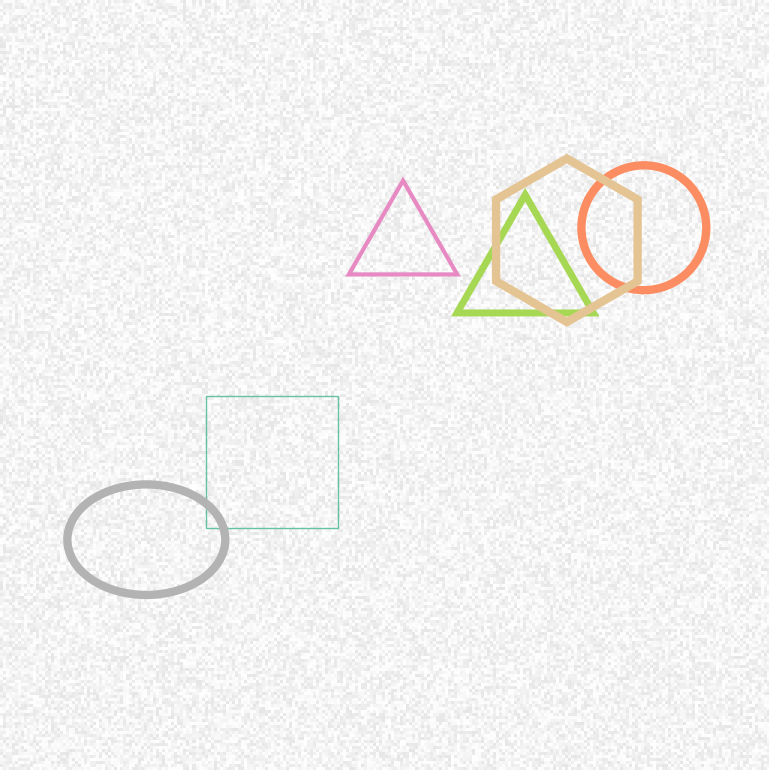[{"shape": "square", "thickness": 0.5, "radius": 0.43, "center": [0.353, 0.4]}, {"shape": "circle", "thickness": 3, "radius": 0.41, "center": [0.836, 0.704]}, {"shape": "triangle", "thickness": 1.5, "radius": 0.41, "center": [0.523, 0.684]}, {"shape": "triangle", "thickness": 2.5, "radius": 0.51, "center": [0.682, 0.645]}, {"shape": "hexagon", "thickness": 3, "radius": 0.53, "center": [0.736, 0.688]}, {"shape": "oval", "thickness": 3, "radius": 0.51, "center": [0.19, 0.299]}]